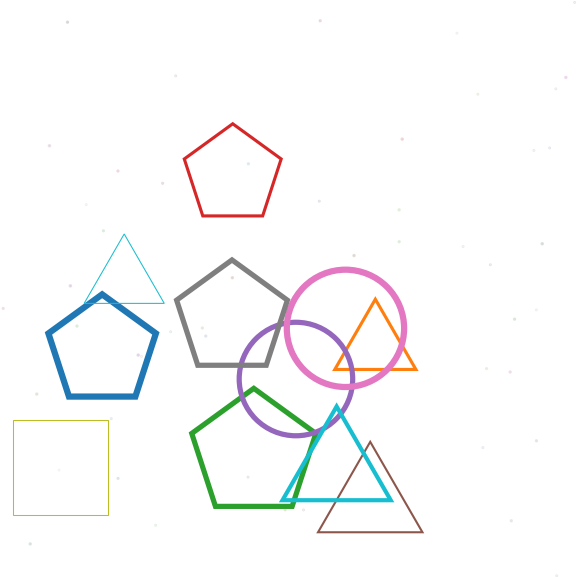[{"shape": "pentagon", "thickness": 3, "radius": 0.49, "center": [0.177, 0.392]}, {"shape": "triangle", "thickness": 1.5, "radius": 0.41, "center": [0.65, 0.4]}, {"shape": "pentagon", "thickness": 2.5, "radius": 0.56, "center": [0.439, 0.214]}, {"shape": "pentagon", "thickness": 1.5, "radius": 0.44, "center": [0.403, 0.697]}, {"shape": "circle", "thickness": 2.5, "radius": 0.49, "center": [0.512, 0.343]}, {"shape": "triangle", "thickness": 1, "radius": 0.52, "center": [0.641, 0.13]}, {"shape": "circle", "thickness": 3, "radius": 0.51, "center": [0.598, 0.431]}, {"shape": "pentagon", "thickness": 2.5, "radius": 0.5, "center": [0.402, 0.448]}, {"shape": "square", "thickness": 0.5, "radius": 0.41, "center": [0.105, 0.19]}, {"shape": "triangle", "thickness": 0.5, "radius": 0.4, "center": [0.215, 0.514]}, {"shape": "triangle", "thickness": 2, "radius": 0.54, "center": [0.583, 0.187]}]